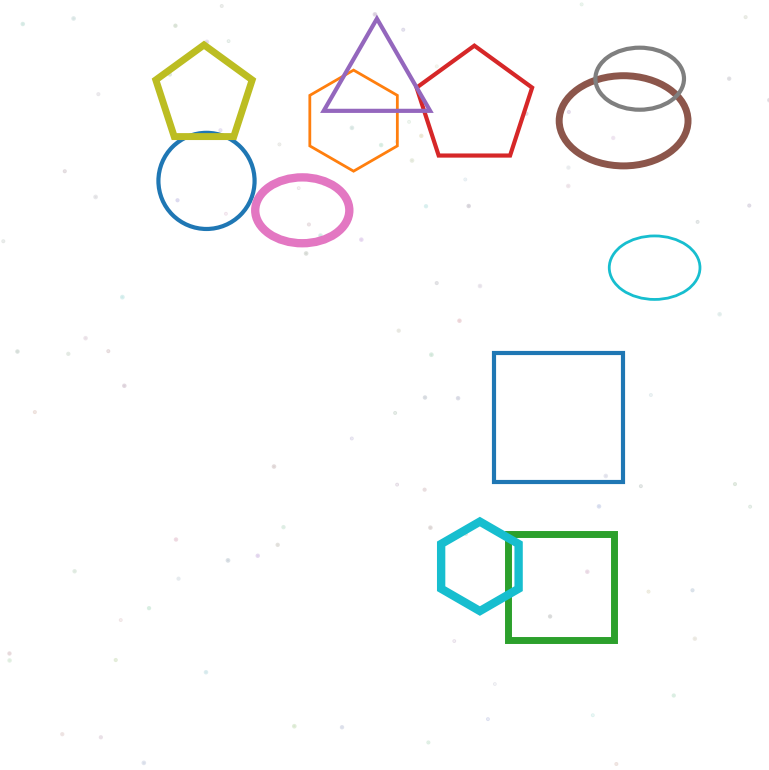[{"shape": "square", "thickness": 1.5, "radius": 0.42, "center": [0.725, 0.458]}, {"shape": "circle", "thickness": 1.5, "radius": 0.31, "center": [0.268, 0.765]}, {"shape": "hexagon", "thickness": 1, "radius": 0.33, "center": [0.459, 0.843]}, {"shape": "square", "thickness": 2.5, "radius": 0.34, "center": [0.728, 0.238]}, {"shape": "pentagon", "thickness": 1.5, "radius": 0.39, "center": [0.616, 0.862]}, {"shape": "triangle", "thickness": 1.5, "radius": 0.4, "center": [0.49, 0.896]}, {"shape": "oval", "thickness": 2.5, "radius": 0.42, "center": [0.81, 0.843]}, {"shape": "oval", "thickness": 3, "radius": 0.31, "center": [0.393, 0.727]}, {"shape": "oval", "thickness": 1.5, "radius": 0.29, "center": [0.831, 0.898]}, {"shape": "pentagon", "thickness": 2.5, "radius": 0.33, "center": [0.265, 0.876]}, {"shape": "oval", "thickness": 1, "radius": 0.29, "center": [0.85, 0.652]}, {"shape": "hexagon", "thickness": 3, "radius": 0.29, "center": [0.623, 0.265]}]